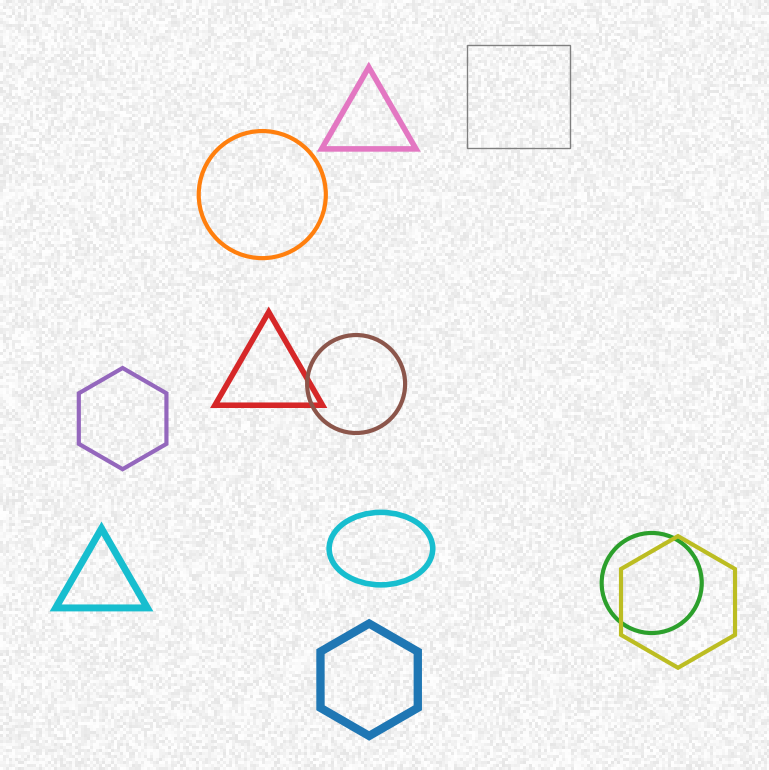[{"shape": "hexagon", "thickness": 3, "radius": 0.36, "center": [0.479, 0.117]}, {"shape": "circle", "thickness": 1.5, "radius": 0.41, "center": [0.341, 0.747]}, {"shape": "circle", "thickness": 1.5, "radius": 0.32, "center": [0.846, 0.243]}, {"shape": "triangle", "thickness": 2, "radius": 0.4, "center": [0.349, 0.514]}, {"shape": "hexagon", "thickness": 1.5, "radius": 0.33, "center": [0.159, 0.456]}, {"shape": "circle", "thickness": 1.5, "radius": 0.32, "center": [0.463, 0.501]}, {"shape": "triangle", "thickness": 2, "radius": 0.35, "center": [0.479, 0.842]}, {"shape": "square", "thickness": 0.5, "radius": 0.34, "center": [0.674, 0.875]}, {"shape": "hexagon", "thickness": 1.5, "radius": 0.43, "center": [0.881, 0.218]}, {"shape": "oval", "thickness": 2, "radius": 0.34, "center": [0.495, 0.288]}, {"shape": "triangle", "thickness": 2.5, "radius": 0.34, "center": [0.132, 0.245]}]